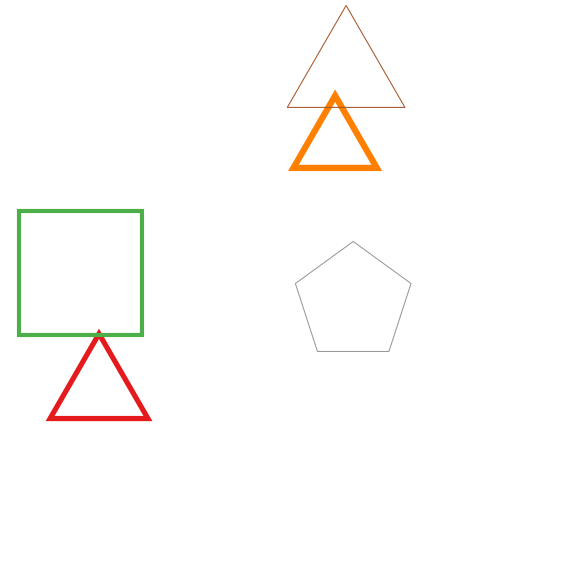[{"shape": "triangle", "thickness": 2.5, "radius": 0.49, "center": [0.171, 0.323]}, {"shape": "square", "thickness": 2, "radius": 0.53, "center": [0.14, 0.526]}, {"shape": "triangle", "thickness": 3, "radius": 0.42, "center": [0.58, 0.75]}, {"shape": "triangle", "thickness": 0.5, "radius": 0.59, "center": [0.599, 0.872]}, {"shape": "pentagon", "thickness": 0.5, "radius": 0.53, "center": [0.612, 0.476]}]